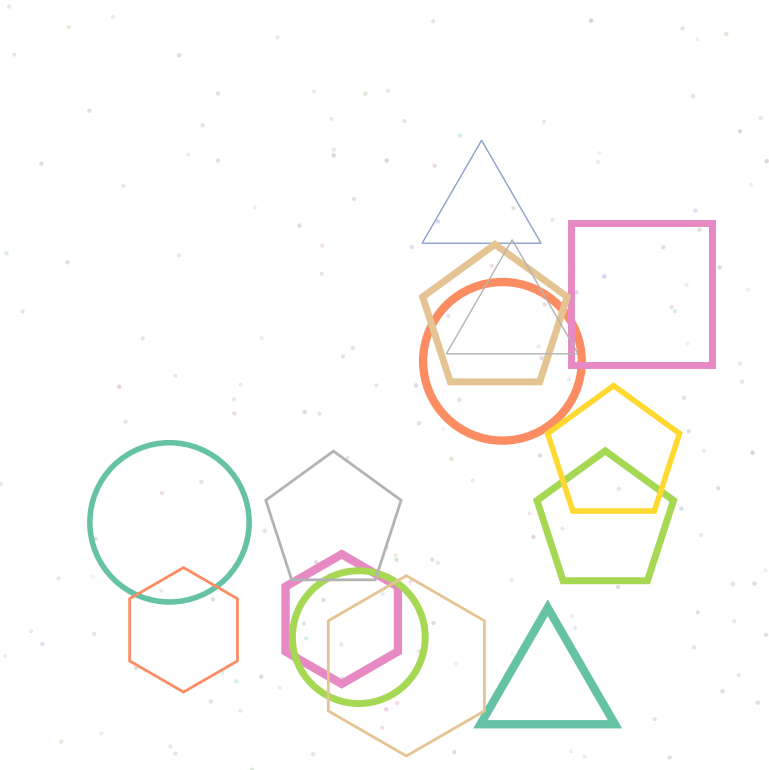[{"shape": "circle", "thickness": 2, "radius": 0.52, "center": [0.22, 0.322]}, {"shape": "triangle", "thickness": 3, "radius": 0.5, "center": [0.711, 0.11]}, {"shape": "circle", "thickness": 3, "radius": 0.52, "center": [0.653, 0.531]}, {"shape": "hexagon", "thickness": 1, "radius": 0.4, "center": [0.238, 0.182]}, {"shape": "triangle", "thickness": 0.5, "radius": 0.45, "center": [0.625, 0.729]}, {"shape": "square", "thickness": 2.5, "radius": 0.46, "center": [0.833, 0.618]}, {"shape": "hexagon", "thickness": 3, "radius": 0.42, "center": [0.444, 0.196]}, {"shape": "circle", "thickness": 2.5, "radius": 0.43, "center": [0.466, 0.173]}, {"shape": "pentagon", "thickness": 2.5, "radius": 0.47, "center": [0.786, 0.321]}, {"shape": "pentagon", "thickness": 2, "radius": 0.45, "center": [0.797, 0.409]}, {"shape": "pentagon", "thickness": 2.5, "radius": 0.49, "center": [0.643, 0.584]}, {"shape": "hexagon", "thickness": 1, "radius": 0.59, "center": [0.528, 0.135]}, {"shape": "pentagon", "thickness": 1, "radius": 0.46, "center": [0.433, 0.322]}, {"shape": "triangle", "thickness": 0.5, "radius": 0.49, "center": [0.665, 0.59]}]